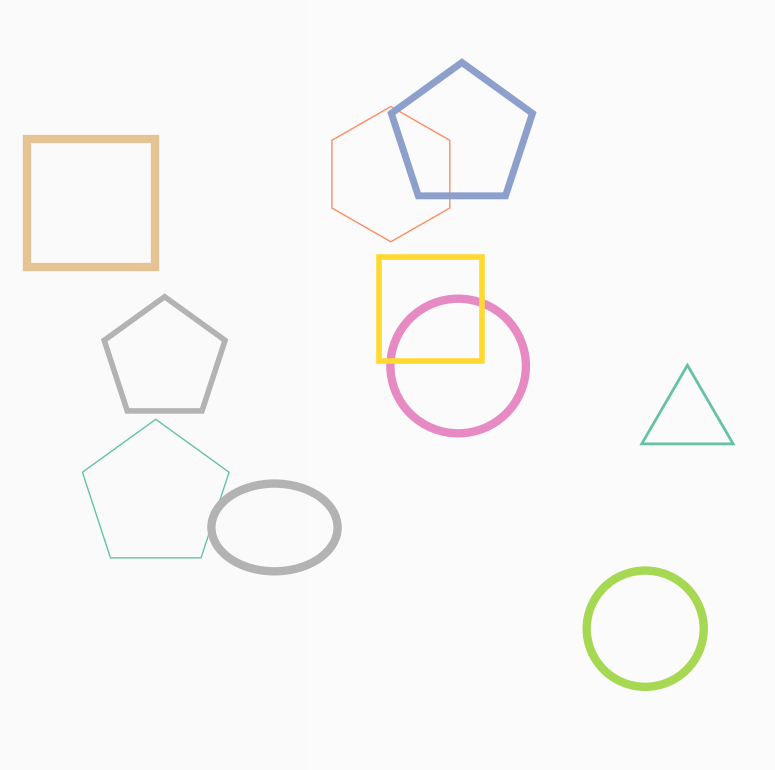[{"shape": "triangle", "thickness": 1, "radius": 0.34, "center": [0.887, 0.458]}, {"shape": "pentagon", "thickness": 0.5, "radius": 0.5, "center": [0.201, 0.356]}, {"shape": "hexagon", "thickness": 0.5, "radius": 0.44, "center": [0.504, 0.774]}, {"shape": "pentagon", "thickness": 2.5, "radius": 0.48, "center": [0.596, 0.823]}, {"shape": "circle", "thickness": 3, "radius": 0.44, "center": [0.591, 0.525]}, {"shape": "circle", "thickness": 3, "radius": 0.38, "center": [0.833, 0.184]}, {"shape": "square", "thickness": 2, "radius": 0.33, "center": [0.555, 0.599]}, {"shape": "square", "thickness": 3, "radius": 0.41, "center": [0.118, 0.736]}, {"shape": "pentagon", "thickness": 2, "radius": 0.41, "center": [0.212, 0.533]}, {"shape": "oval", "thickness": 3, "radius": 0.41, "center": [0.354, 0.315]}]